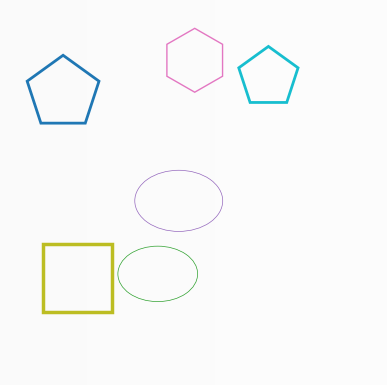[{"shape": "pentagon", "thickness": 2, "radius": 0.49, "center": [0.163, 0.759]}, {"shape": "oval", "thickness": 0.5, "radius": 0.51, "center": [0.407, 0.289]}, {"shape": "oval", "thickness": 0.5, "radius": 0.57, "center": [0.461, 0.478]}, {"shape": "hexagon", "thickness": 1, "radius": 0.41, "center": [0.503, 0.843]}, {"shape": "square", "thickness": 2.5, "radius": 0.44, "center": [0.2, 0.279]}, {"shape": "pentagon", "thickness": 2, "radius": 0.4, "center": [0.693, 0.799]}]